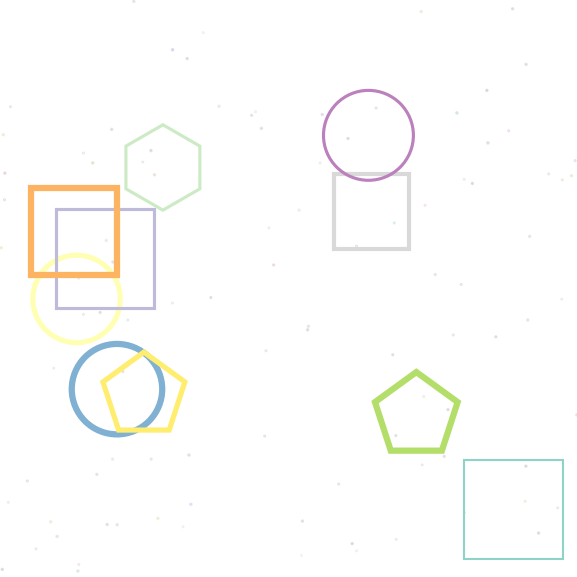[{"shape": "square", "thickness": 1, "radius": 0.43, "center": [0.889, 0.117]}, {"shape": "circle", "thickness": 2.5, "radius": 0.38, "center": [0.133, 0.481]}, {"shape": "square", "thickness": 1.5, "radius": 0.43, "center": [0.182, 0.552]}, {"shape": "circle", "thickness": 3, "radius": 0.39, "center": [0.203, 0.325]}, {"shape": "square", "thickness": 3, "radius": 0.37, "center": [0.128, 0.598]}, {"shape": "pentagon", "thickness": 3, "radius": 0.38, "center": [0.721, 0.28]}, {"shape": "square", "thickness": 2, "radius": 0.32, "center": [0.644, 0.633]}, {"shape": "circle", "thickness": 1.5, "radius": 0.39, "center": [0.638, 0.765]}, {"shape": "hexagon", "thickness": 1.5, "radius": 0.37, "center": [0.282, 0.709]}, {"shape": "pentagon", "thickness": 2.5, "radius": 0.37, "center": [0.249, 0.315]}]